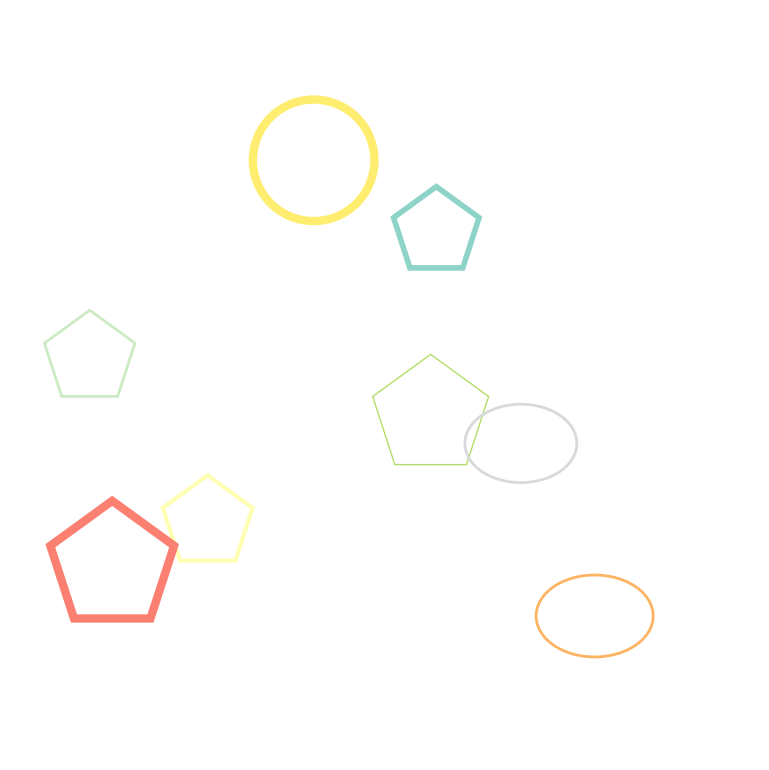[{"shape": "pentagon", "thickness": 2, "radius": 0.29, "center": [0.567, 0.699]}, {"shape": "pentagon", "thickness": 1.5, "radius": 0.31, "center": [0.27, 0.321]}, {"shape": "pentagon", "thickness": 3, "radius": 0.42, "center": [0.146, 0.265]}, {"shape": "oval", "thickness": 1, "radius": 0.38, "center": [0.772, 0.2]}, {"shape": "pentagon", "thickness": 0.5, "radius": 0.4, "center": [0.559, 0.461]}, {"shape": "oval", "thickness": 1, "radius": 0.36, "center": [0.676, 0.424]}, {"shape": "pentagon", "thickness": 1, "radius": 0.31, "center": [0.117, 0.535]}, {"shape": "circle", "thickness": 3, "radius": 0.39, "center": [0.407, 0.792]}]